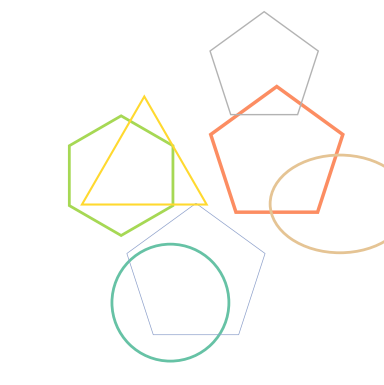[{"shape": "circle", "thickness": 2, "radius": 0.76, "center": [0.443, 0.214]}, {"shape": "pentagon", "thickness": 2.5, "radius": 0.9, "center": [0.719, 0.595]}, {"shape": "pentagon", "thickness": 0.5, "radius": 0.94, "center": [0.509, 0.283]}, {"shape": "hexagon", "thickness": 2, "radius": 0.78, "center": [0.315, 0.544]}, {"shape": "triangle", "thickness": 1.5, "radius": 0.94, "center": [0.375, 0.562]}, {"shape": "oval", "thickness": 2, "radius": 0.91, "center": [0.883, 0.47]}, {"shape": "pentagon", "thickness": 1, "radius": 0.74, "center": [0.686, 0.822]}]